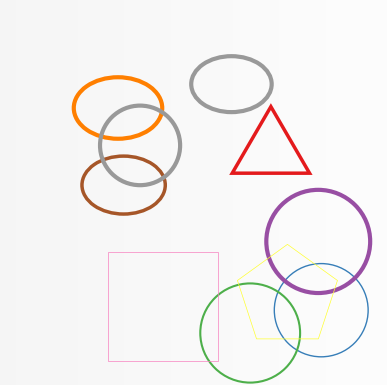[{"shape": "triangle", "thickness": 2.5, "radius": 0.58, "center": [0.699, 0.608]}, {"shape": "circle", "thickness": 1, "radius": 0.61, "center": [0.829, 0.194]}, {"shape": "circle", "thickness": 1.5, "radius": 0.64, "center": [0.646, 0.135]}, {"shape": "circle", "thickness": 3, "radius": 0.67, "center": [0.821, 0.373]}, {"shape": "oval", "thickness": 3, "radius": 0.57, "center": [0.305, 0.719]}, {"shape": "pentagon", "thickness": 0.5, "radius": 0.68, "center": [0.742, 0.23]}, {"shape": "oval", "thickness": 2.5, "radius": 0.54, "center": [0.319, 0.519]}, {"shape": "square", "thickness": 0.5, "radius": 0.71, "center": [0.42, 0.204]}, {"shape": "circle", "thickness": 3, "radius": 0.52, "center": [0.361, 0.622]}, {"shape": "oval", "thickness": 3, "radius": 0.52, "center": [0.597, 0.781]}]